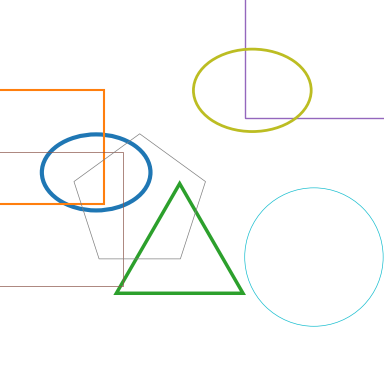[{"shape": "oval", "thickness": 3, "radius": 0.71, "center": [0.25, 0.552]}, {"shape": "square", "thickness": 1.5, "radius": 0.74, "center": [0.123, 0.619]}, {"shape": "triangle", "thickness": 2.5, "radius": 0.95, "center": [0.467, 0.333]}, {"shape": "square", "thickness": 1, "radius": 0.97, "center": [0.831, 0.886]}, {"shape": "square", "thickness": 0.5, "radius": 0.87, "center": [0.146, 0.43]}, {"shape": "pentagon", "thickness": 0.5, "radius": 0.9, "center": [0.363, 0.473]}, {"shape": "oval", "thickness": 2, "radius": 0.76, "center": [0.655, 0.765]}, {"shape": "circle", "thickness": 0.5, "radius": 0.9, "center": [0.815, 0.332]}]